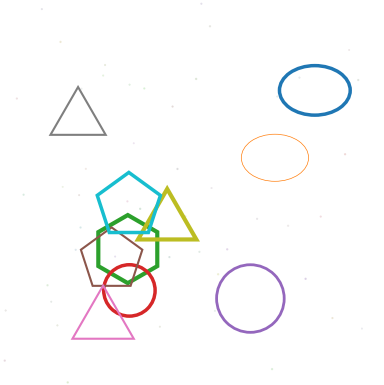[{"shape": "oval", "thickness": 2.5, "radius": 0.46, "center": [0.818, 0.765]}, {"shape": "oval", "thickness": 0.5, "radius": 0.44, "center": [0.714, 0.59]}, {"shape": "hexagon", "thickness": 3, "radius": 0.44, "center": [0.332, 0.353]}, {"shape": "circle", "thickness": 2.5, "radius": 0.33, "center": [0.336, 0.246]}, {"shape": "circle", "thickness": 2, "radius": 0.44, "center": [0.65, 0.225]}, {"shape": "pentagon", "thickness": 1.5, "radius": 0.42, "center": [0.29, 0.325]}, {"shape": "triangle", "thickness": 1.5, "radius": 0.46, "center": [0.268, 0.166]}, {"shape": "triangle", "thickness": 1.5, "radius": 0.41, "center": [0.203, 0.691]}, {"shape": "triangle", "thickness": 3, "radius": 0.44, "center": [0.434, 0.422]}, {"shape": "pentagon", "thickness": 2.5, "radius": 0.43, "center": [0.335, 0.466]}]